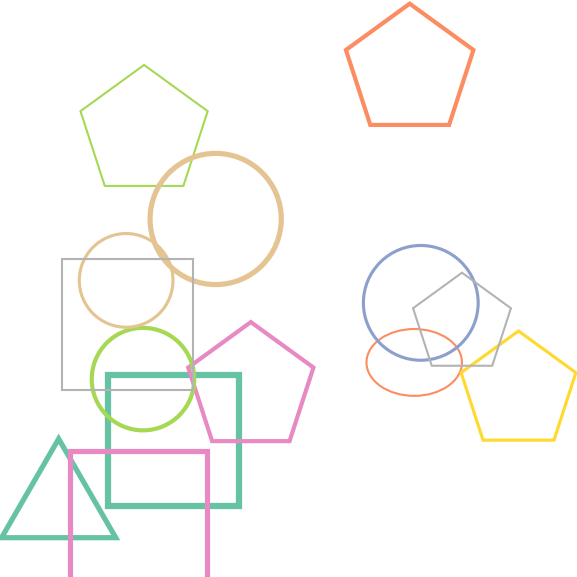[{"shape": "square", "thickness": 3, "radius": 0.57, "center": [0.301, 0.237]}, {"shape": "triangle", "thickness": 2.5, "radius": 0.57, "center": [0.102, 0.125]}, {"shape": "pentagon", "thickness": 2, "radius": 0.58, "center": [0.709, 0.877]}, {"shape": "oval", "thickness": 1, "radius": 0.41, "center": [0.717, 0.372]}, {"shape": "circle", "thickness": 1.5, "radius": 0.5, "center": [0.729, 0.475]}, {"shape": "square", "thickness": 2.5, "radius": 0.59, "center": [0.24, 0.1]}, {"shape": "pentagon", "thickness": 2, "radius": 0.57, "center": [0.434, 0.327]}, {"shape": "circle", "thickness": 2, "radius": 0.44, "center": [0.248, 0.343]}, {"shape": "pentagon", "thickness": 1, "radius": 0.58, "center": [0.249, 0.771]}, {"shape": "pentagon", "thickness": 1.5, "radius": 0.52, "center": [0.898, 0.322]}, {"shape": "circle", "thickness": 2.5, "radius": 0.57, "center": [0.373, 0.62]}, {"shape": "circle", "thickness": 1.5, "radius": 0.41, "center": [0.218, 0.514]}, {"shape": "pentagon", "thickness": 1, "radius": 0.45, "center": [0.8, 0.438]}, {"shape": "square", "thickness": 1, "radius": 0.57, "center": [0.222, 0.437]}]